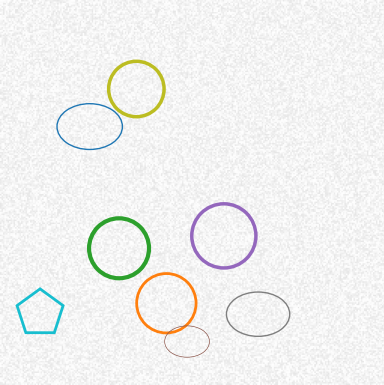[{"shape": "oval", "thickness": 1, "radius": 0.42, "center": [0.233, 0.671]}, {"shape": "circle", "thickness": 2, "radius": 0.39, "center": [0.432, 0.212]}, {"shape": "circle", "thickness": 3, "radius": 0.39, "center": [0.309, 0.355]}, {"shape": "circle", "thickness": 2.5, "radius": 0.42, "center": [0.581, 0.387]}, {"shape": "oval", "thickness": 0.5, "radius": 0.29, "center": [0.486, 0.113]}, {"shape": "oval", "thickness": 1, "radius": 0.41, "center": [0.67, 0.184]}, {"shape": "circle", "thickness": 2.5, "radius": 0.36, "center": [0.354, 0.769]}, {"shape": "pentagon", "thickness": 2, "radius": 0.31, "center": [0.104, 0.187]}]